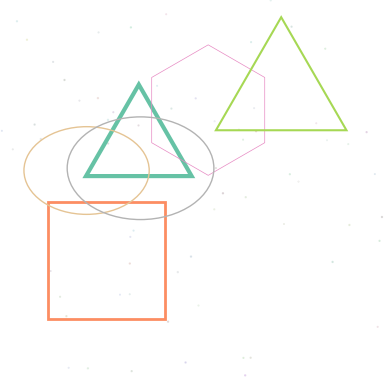[{"shape": "triangle", "thickness": 3, "radius": 0.79, "center": [0.361, 0.622]}, {"shape": "square", "thickness": 2, "radius": 0.76, "center": [0.277, 0.323]}, {"shape": "hexagon", "thickness": 0.5, "radius": 0.85, "center": [0.541, 0.714]}, {"shape": "triangle", "thickness": 1.5, "radius": 0.98, "center": [0.73, 0.76]}, {"shape": "oval", "thickness": 1, "radius": 0.81, "center": [0.225, 0.557]}, {"shape": "oval", "thickness": 1, "radius": 0.95, "center": [0.365, 0.563]}]